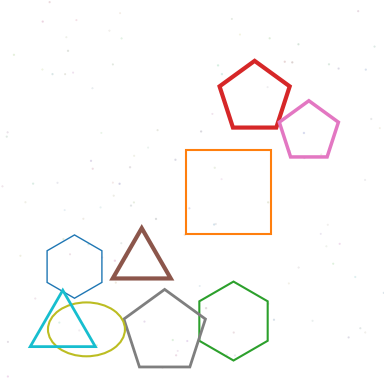[{"shape": "hexagon", "thickness": 1, "radius": 0.41, "center": [0.194, 0.308]}, {"shape": "square", "thickness": 1.5, "radius": 0.55, "center": [0.594, 0.502]}, {"shape": "hexagon", "thickness": 1.5, "radius": 0.51, "center": [0.607, 0.166]}, {"shape": "pentagon", "thickness": 3, "radius": 0.48, "center": [0.661, 0.746]}, {"shape": "triangle", "thickness": 3, "radius": 0.44, "center": [0.368, 0.32]}, {"shape": "pentagon", "thickness": 2.5, "radius": 0.4, "center": [0.802, 0.658]}, {"shape": "pentagon", "thickness": 2, "radius": 0.56, "center": [0.428, 0.137]}, {"shape": "oval", "thickness": 1.5, "radius": 0.5, "center": [0.225, 0.145]}, {"shape": "triangle", "thickness": 2, "radius": 0.49, "center": [0.163, 0.148]}]